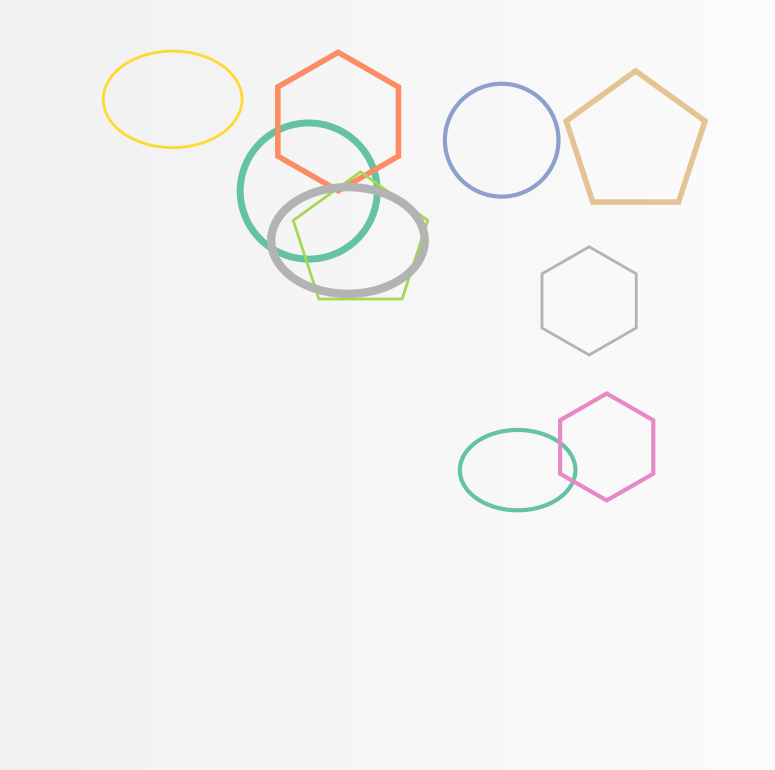[{"shape": "circle", "thickness": 2.5, "radius": 0.44, "center": [0.398, 0.752]}, {"shape": "oval", "thickness": 1.5, "radius": 0.37, "center": [0.668, 0.389]}, {"shape": "hexagon", "thickness": 2, "radius": 0.45, "center": [0.436, 0.842]}, {"shape": "circle", "thickness": 1.5, "radius": 0.37, "center": [0.647, 0.818]}, {"shape": "hexagon", "thickness": 1.5, "radius": 0.35, "center": [0.783, 0.42]}, {"shape": "pentagon", "thickness": 1, "radius": 0.46, "center": [0.465, 0.686]}, {"shape": "oval", "thickness": 1, "radius": 0.45, "center": [0.223, 0.871]}, {"shape": "pentagon", "thickness": 2, "radius": 0.47, "center": [0.82, 0.814]}, {"shape": "oval", "thickness": 3, "radius": 0.5, "center": [0.449, 0.688]}, {"shape": "hexagon", "thickness": 1, "radius": 0.35, "center": [0.76, 0.609]}]